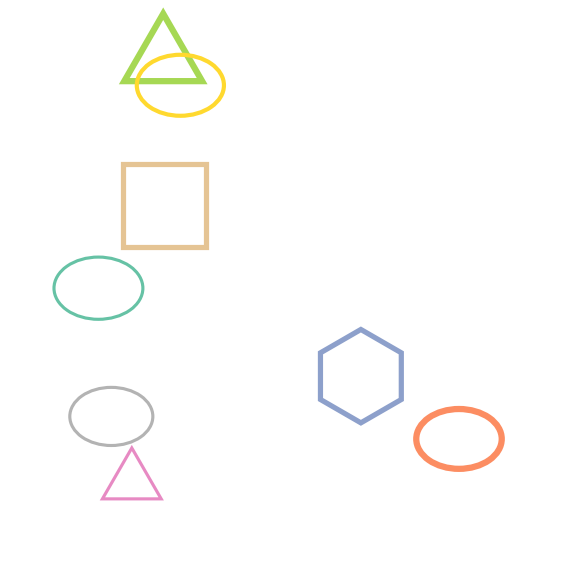[{"shape": "oval", "thickness": 1.5, "radius": 0.38, "center": [0.17, 0.5]}, {"shape": "oval", "thickness": 3, "radius": 0.37, "center": [0.795, 0.239]}, {"shape": "hexagon", "thickness": 2.5, "radius": 0.4, "center": [0.625, 0.348]}, {"shape": "triangle", "thickness": 1.5, "radius": 0.29, "center": [0.228, 0.165]}, {"shape": "triangle", "thickness": 3, "radius": 0.39, "center": [0.283, 0.898]}, {"shape": "oval", "thickness": 2, "radius": 0.38, "center": [0.312, 0.851]}, {"shape": "square", "thickness": 2.5, "radius": 0.36, "center": [0.285, 0.644]}, {"shape": "oval", "thickness": 1.5, "radius": 0.36, "center": [0.193, 0.278]}]